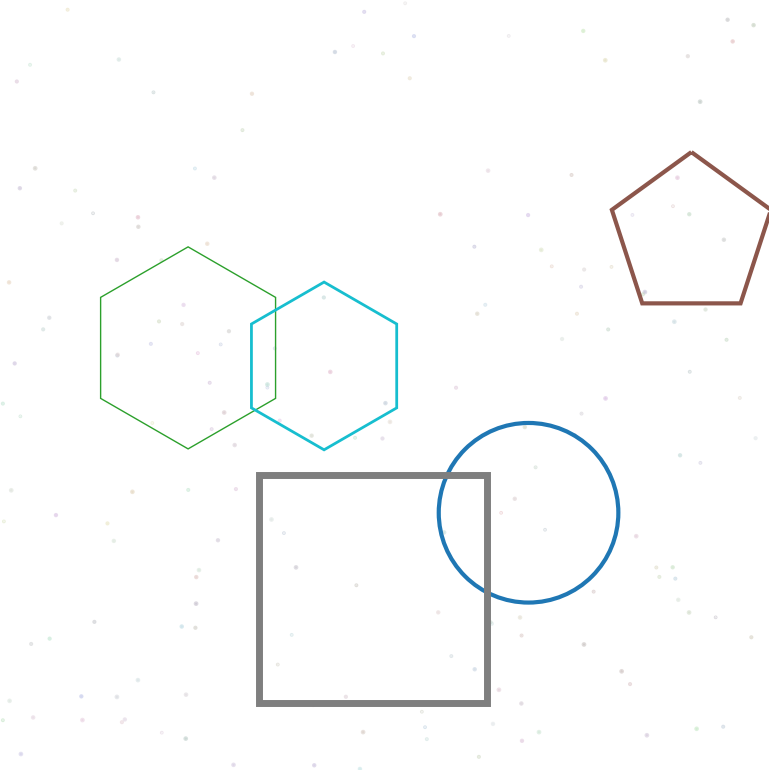[{"shape": "circle", "thickness": 1.5, "radius": 0.58, "center": [0.686, 0.334]}, {"shape": "hexagon", "thickness": 0.5, "radius": 0.66, "center": [0.244, 0.548]}, {"shape": "pentagon", "thickness": 1.5, "radius": 0.54, "center": [0.898, 0.694]}, {"shape": "square", "thickness": 2.5, "radius": 0.74, "center": [0.484, 0.235]}, {"shape": "hexagon", "thickness": 1, "radius": 0.54, "center": [0.421, 0.525]}]